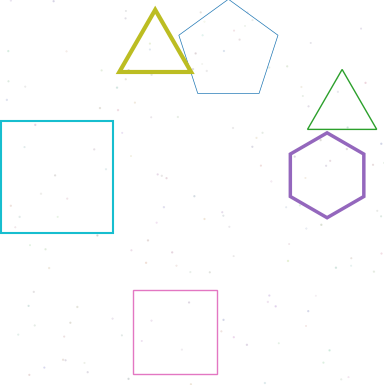[{"shape": "pentagon", "thickness": 0.5, "radius": 0.68, "center": [0.593, 0.867]}, {"shape": "triangle", "thickness": 1, "radius": 0.52, "center": [0.889, 0.716]}, {"shape": "hexagon", "thickness": 2.5, "radius": 0.55, "center": [0.85, 0.545]}, {"shape": "square", "thickness": 1, "radius": 0.55, "center": [0.454, 0.137]}, {"shape": "triangle", "thickness": 3, "radius": 0.54, "center": [0.403, 0.867]}, {"shape": "square", "thickness": 1.5, "radius": 0.73, "center": [0.148, 0.541]}]